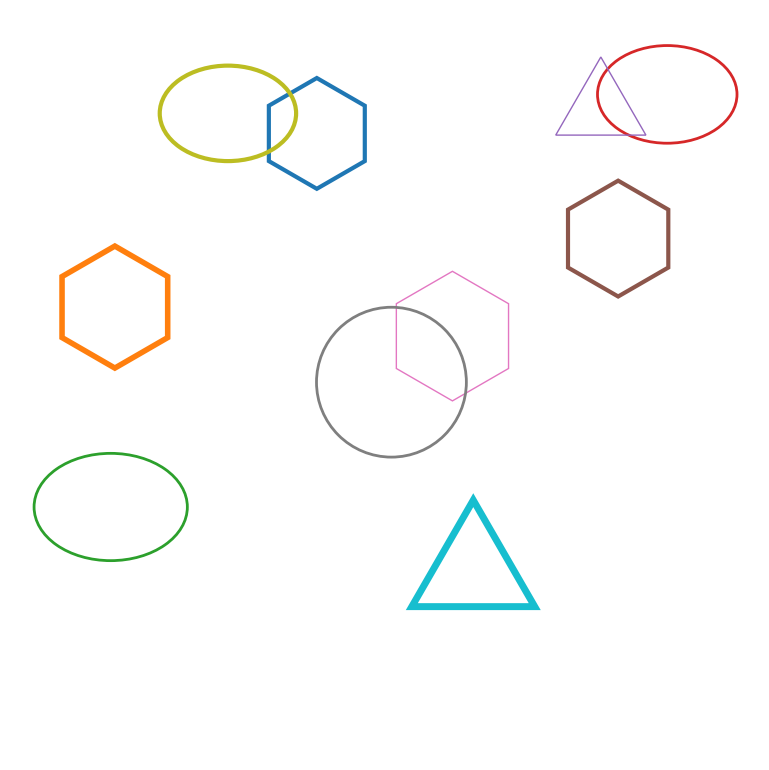[{"shape": "hexagon", "thickness": 1.5, "radius": 0.36, "center": [0.411, 0.827]}, {"shape": "hexagon", "thickness": 2, "radius": 0.4, "center": [0.149, 0.601]}, {"shape": "oval", "thickness": 1, "radius": 0.5, "center": [0.144, 0.342]}, {"shape": "oval", "thickness": 1, "radius": 0.45, "center": [0.867, 0.877]}, {"shape": "triangle", "thickness": 0.5, "radius": 0.34, "center": [0.78, 0.858]}, {"shape": "hexagon", "thickness": 1.5, "radius": 0.38, "center": [0.803, 0.69]}, {"shape": "hexagon", "thickness": 0.5, "radius": 0.42, "center": [0.588, 0.564]}, {"shape": "circle", "thickness": 1, "radius": 0.49, "center": [0.508, 0.504]}, {"shape": "oval", "thickness": 1.5, "radius": 0.44, "center": [0.296, 0.853]}, {"shape": "triangle", "thickness": 2.5, "radius": 0.46, "center": [0.615, 0.258]}]